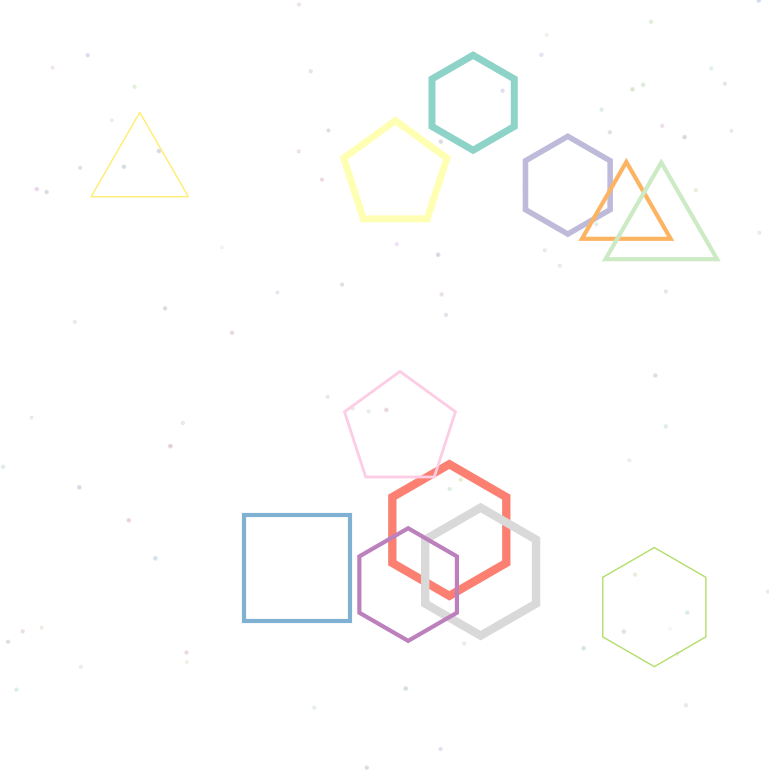[{"shape": "hexagon", "thickness": 2.5, "radius": 0.31, "center": [0.614, 0.867]}, {"shape": "pentagon", "thickness": 2.5, "radius": 0.35, "center": [0.513, 0.773]}, {"shape": "hexagon", "thickness": 2, "radius": 0.32, "center": [0.737, 0.759]}, {"shape": "hexagon", "thickness": 3, "radius": 0.43, "center": [0.584, 0.312]}, {"shape": "square", "thickness": 1.5, "radius": 0.35, "center": [0.386, 0.263]}, {"shape": "triangle", "thickness": 1.5, "radius": 0.33, "center": [0.813, 0.723]}, {"shape": "hexagon", "thickness": 0.5, "radius": 0.39, "center": [0.85, 0.212]}, {"shape": "pentagon", "thickness": 1, "radius": 0.38, "center": [0.519, 0.442]}, {"shape": "hexagon", "thickness": 3, "radius": 0.42, "center": [0.624, 0.258]}, {"shape": "hexagon", "thickness": 1.5, "radius": 0.37, "center": [0.53, 0.241]}, {"shape": "triangle", "thickness": 1.5, "radius": 0.42, "center": [0.859, 0.705]}, {"shape": "triangle", "thickness": 0.5, "radius": 0.36, "center": [0.181, 0.781]}]